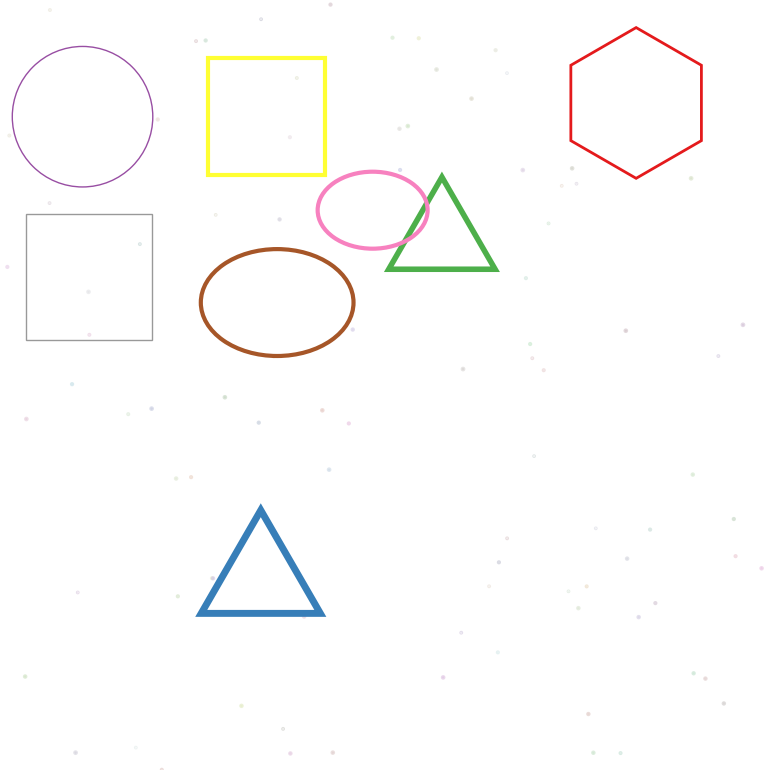[{"shape": "hexagon", "thickness": 1, "radius": 0.49, "center": [0.826, 0.866]}, {"shape": "triangle", "thickness": 2.5, "radius": 0.45, "center": [0.339, 0.248]}, {"shape": "triangle", "thickness": 2, "radius": 0.4, "center": [0.574, 0.69]}, {"shape": "circle", "thickness": 0.5, "radius": 0.46, "center": [0.107, 0.848]}, {"shape": "square", "thickness": 1.5, "radius": 0.38, "center": [0.347, 0.849]}, {"shape": "oval", "thickness": 1.5, "radius": 0.5, "center": [0.36, 0.607]}, {"shape": "oval", "thickness": 1.5, "radius": 0.36, "center": [0.484, 0.727]}, {"shape": "square", "thickness": 0.5, "radius": 0.41, "center": [0.116, 0.64]}]